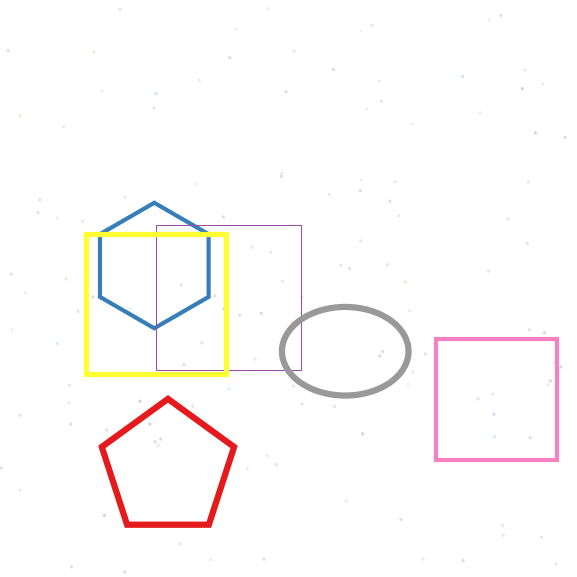[{"shape": "pentagon", "thickness": 3, "radius": 0.6, "center": [0.291, 0.188]}, {"shape": "hexagon", "thickness": 2, "radius": 0.54, "center": [0.267, 0.539]}, {"shape": "square", "thickness": 0.5, "radius": 0.63, "center": [0.396, 0.484]}, {"shape": "square", "thickness": 2.5, "radius": 0.61, "center": [0.27, 0.473]}, {"shape": "square", "thickness": 2, "radius": 0.52, "center": [0.859, 0.307]}, {"shape": "oval", "thickness": 3, "radius": 0.55, "center": [0.598, 0.391]}]